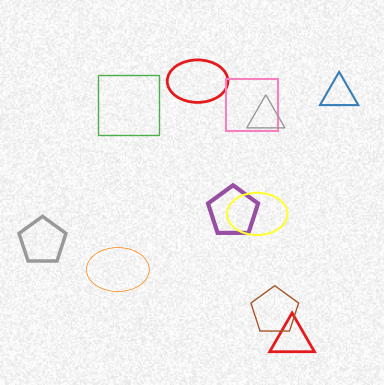[{"shape": "triangle", "thickness": 2, "radius": 0.34, "center": [0.759, 0.12]}, {"shape": "oval", "thickness": 2, "radius": 0.39, "center": [0.513, 0.789]}, {"shape": "triangle", "thickness": 1.5, "radius": 0.29, "center": [0.881, 0.756]}, {"shape": "square", "thickness": 1, "radius": 0.39, "center": [0.334, 0.727]}, {"shape": "pentagon", "thickness": 3, "radius": 0.34, "center": [0.605, 0.45]}, {"shape": "oval", "thickness": 0.5, "radius": 0.41, "center": [0.306, 0.3]}, {"shape": "oval", "thickness": 1.5, "radius": 0.39, "center": [0.668, 0.444]}, {"shape": "pentagon", "thickness": 1, "radius": 0.33, "center": [0.714, 0.193]}, {"shape": "square", "thickness": 1.5, "radius": 0.34, "center": [0.654, 0.727]}, {"shape": "pentagon", "thickness": 2.5, "radius": 0.32, "center": [0.11, 0.374]}, {"shape": "triangle", "thickness": 1, "radius": 0.29, "center": [0.69, 0.697]}]